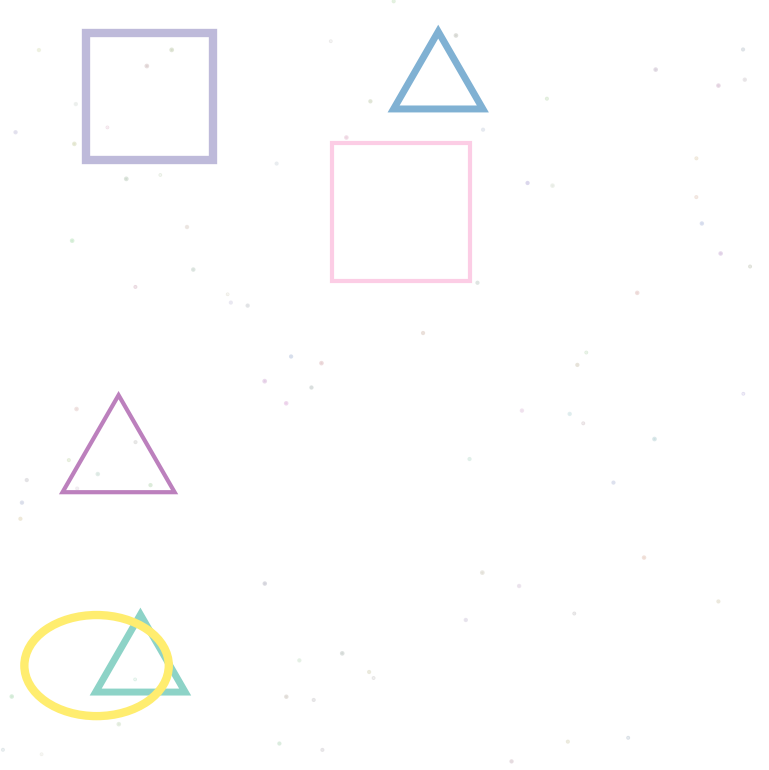[{"shape": "triangle", "thickness": 2.5, "radius": 0.34, "center": [0.182, 0.135]}, {"shape": "square", "thickness": 3, "radius": 0.41, "center": [0.194, 0.875]}, {"shape": "triangle", "thickness": 2.5, "radius": 0.33, "center": [0.569, 0.892]}, {"shape": "square", "thickness": 1.5, "radius": 0.45, "center": [0.52, 0.725]}, {"shape": "triangle", "thickness": 1.5, "radius": 0.42, "center": [0.154, 0.403]}, {"shape": "oval", "thickness": 3, "radius": 0.47, "center": [0.125, 0.136]}]